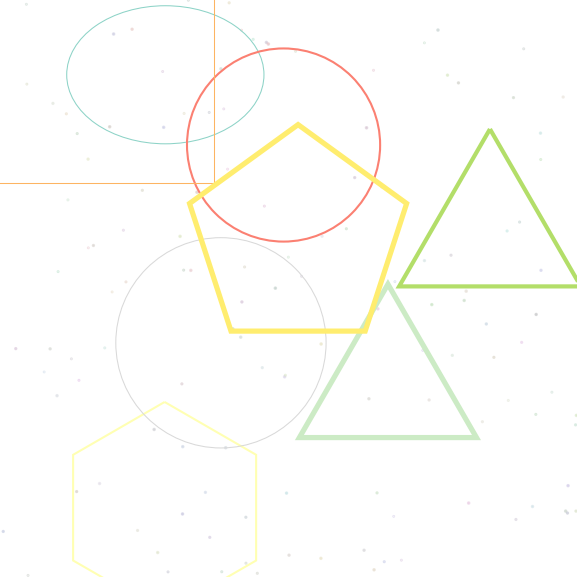[{"shape": "oval", "thickness": 0.5, "radius": 0.85, "center": [0.286, 0.87]}, {"shape": "hexagon", "thickness": 1, "radius": 0.91, "center": [0.285, 0.12]}, {"shape": "circle", "thickness": 1, "radius": 0.84, "center": [0.491, 0.748]}, {"shape": "square", "thickness": 0.5, "radius": 0.97, "center": [0.177, 0.875]}, {"shape": "triangle", "thickness": 2, "radius": 0.91, "center": [0.848, 0.594]}, {"shape": "circle", "thickness": 0.5, "radius": 0.91, "center": [0.383, 0.406]}, {"shape": "triangle", "thickness": 2.5, "radius": 0.89, "center": [0.672, 0.33]}, {"shape": "pentagon", "thickness": 2.5, "radius": 0.99, "center": [0.516, 0.586]}]